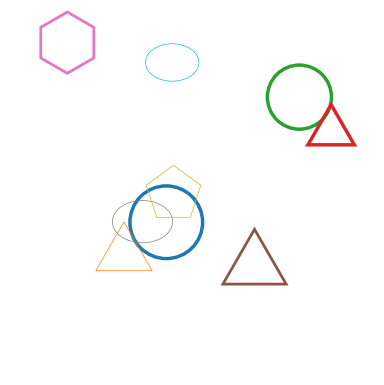[{"shape": "circle", "thickness": 2.5, "radius": 0.47, "center": [0.432, 0.423]}, {"shape": "triangle", "thickness": 0.5, "radius": 0.42, "center": [0.322, 0.339]}, {"shape": "circle", "thickness": 2.5, "radius": 0.42, "center": [0.778, 0.748]}, {"shape": "triangle", "thickness": 2.5, "radius": 0.35, "center": [0.86, 0.659]}, {"shape": "triangle", "thickness": 2, "radius": 0.47, "center": [0.661, 0.309]}, {"shape": "hexagon", "thickness": 2, "radius": 0.4, "center": [0.175, 0.889]}, {"shape": "oval", "thickness": 0.5, "radius": 0.39, "center": [0.37, 0.424]}, {"shape": "pentagon", "thickness": 0.5, "radius": 0.37, "center": [0.451, 0.496]}, {"shape": "oval", "thickness": 0.5, "radius": 0.35, "center": [0.447, 0.838]}]